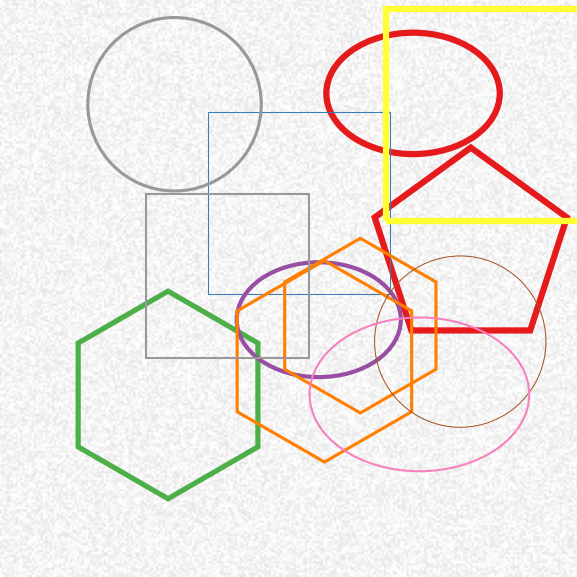[{"shape": "pentagon", "thickness": 3, "radius": 0.87, "center": [0.815, 0.569]}, {"shape": "oval", "thickness": 3, "radius": 0.75, "center": [0.715, 0.837]}, {"shape": "square", "thickness": 0.5, "radius": 0.79, "center": [0.518, 0.648]}, {"shape": "hexagon", "thickness": 2.5, "radius": 0.9, "center": [0.291, 0.315]}, {"shape": "oval", "thickness": 2, "radius": 0.71, "center": [0.552, 0.446]}, {"shape": "hexagon", "thickness": 1.5, "radius": 0.87, "center": [0.562, 0.374]}, {"shape": "hexagon", "thickness": 1.5, "radius": 0.76, "center": [0.624, 0.435]}, {"shape": "square", "thickness": 3, "radius": 0.92, "center": [0.852, 0.8]}, {"shape": "circle", "thickness": 0.5, "radius": 0.74, "center": [0.797, 0.408]}, {"shape": "oval", "thickness": 1, "radius": 0.95, "center": [0.726, 0.316]}, {"shape": "circle", "thickness": 1.5, "radius": 0.75, "center": [0.302, 0.819]}, {"shape": "square", "thickness": 1, "radius": 0.71, "center": [0.394, 0.521]}]